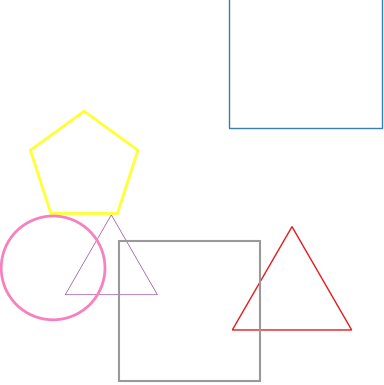[{"shape": "triangle", "thickness": 1, "radius": 0.89, "center": [0.758, 0.232]}, {"shape": "square", "thickness": 1, "radius": 0.99, "center": [0.794, 0.865]}, {"shape": "triangle", "thickness": 0.5, "radius": 0.69, "center": [0.289, 0.304]}, {"shape": "pentagon", "thickness": 2, "radius": 0.73, "center": [0.219, 0.564]}, {"shape": "circle", "thickness": 2, "radius": 0.67, "center": [0.138, 0.304]}, {"shape": "square", "thickness": 1.5, "radius": 0.91, "center": [0.492, 0.193]}]